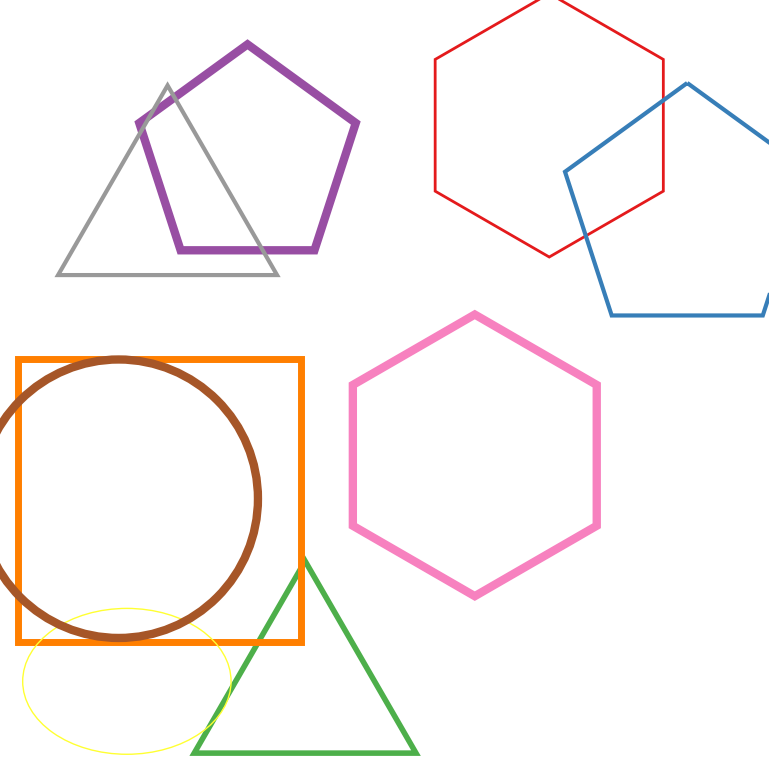[{"shape": "hexagon", "thickness": 1, "radius": 0.86, "center": [0.713, 0.837]}, {"shape": "pentagon", "thickness": 1.5, "radius": 0.83, "center": [0.893, 0.725]}, {"shape": "triangle", "thickness": 2, "radius": 0.83, "center": [0.396, 0.105]}, {"shape": "pentagon", "thickness": 3, "radius": 0.74, "center": [0.321, 0.795]}, {"shape": "square", "thickness": 2.5, "radius": 0.92, "center": [0.207, 0.349]}, {"shape": "oval", "thickness": 0.5, "radius": 0.68, "center": [0.165, 0.115]}, {"shape": "circle", "thickness": 3, "radius": 0.9, "center": [0.154, 0.352]}, {"shape": "hexagon", "thickness": 3, "radius": 0.91, "center": [0.617, 0.409]}, {"shape": "triangle", "thickness": 1.5, "radius": 0.82, "center": [0.218, 0.725]}]